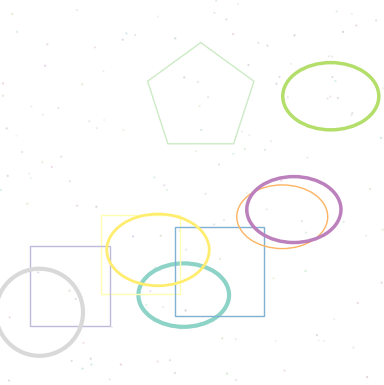[{"shape": "oval", "thickness": 3, "radius": 0.59, "center": [0.477, 0.234]}, {"shape": "square", "thickness": 1, "radius": 0.52, "center": [0.365, 0.339]}, {"shape": "square", "thickness": 1, "radius": 0.52, "center": [0.182, 0.258]}, {"shape": "square", "thickness": 1, "radius": 0.58, "center": [0.57, 0.295]}, {"shape": "oval", "thickness": 1, "radius": 0.59, "center": [0.733, 0.437]}, {"shape": "oval", "thickness": 2.5, "radius": 0.62, "center": [0.859, 0.75]}, {"shape": "circle", "thickness": 3, "radius": 0.57, "center": [0.102, 0.189]}, {"shape": "oval", "thickness": 2.5, "radius": 0.61, "center": [0.763, 0.456]}, {"shape": "pentagon", "thickness": 1, "radius": 0.73, "center": [0.521, 0.744]}, {"shape": "oval", "thickness": 2, "radius": 0.67, "center": [0.41, 0.351]}]